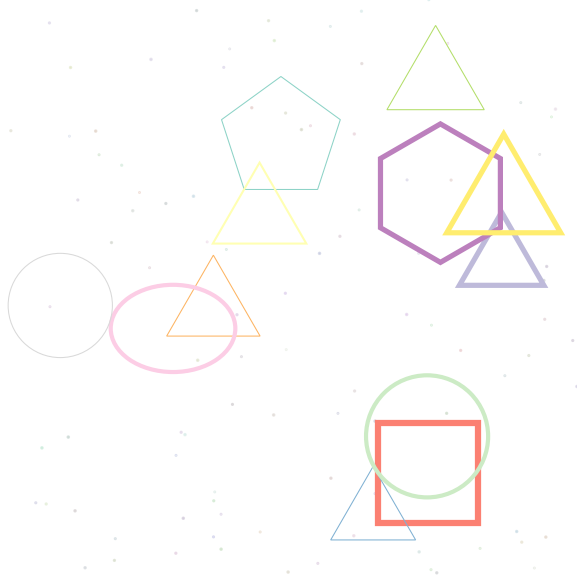[{"shape": "pentagon", "thickness": 0.5, "radius": 0.54, "center": [0.486, 0.759]}, {"shape": "triangle", "thickness": 1, "radius": 0.47, "center": [0.449, 0.624]}, {"shape": "triangle", "thickness": 2.5, "radius": 0.42, "center": [0.869, 0.547]}, {"shape": "square", "thickness": 3, "radius": 0.43, "center": [0.741, 0.18]}, {"shape": "triangle", "thickness": 0.5, "radius": 0.42, "center": [0.646, 0.107]}, {"shape": "triangle", "thickness": 0.5, "radius": 0.47, "center": [0.369, 0.464]}, {"shape": "triangle", "thickness": 0.5, "radius": 0.49, "center": [0.754, 0.858]}, {"shape": "oval", "thickness": 2, "radius": 0.54, "center": [0.3, 0.43]}, {"shape": "circle", "thickness": 0.5, "radius": 0.45, "center": [0.104, 0.47]}, {"shape": "hexagon", "thickness": 2.5, "radius": 0.6, "center": [0.763, 0.665]}, {"shape": "circle", "thickness": 2, "radius": 0.53, "center": [0.74, 0.244]}, {"shape": "triangle", "thickness": 2.5, "radius": 0.57, "center": [0.872, 0.653]}]